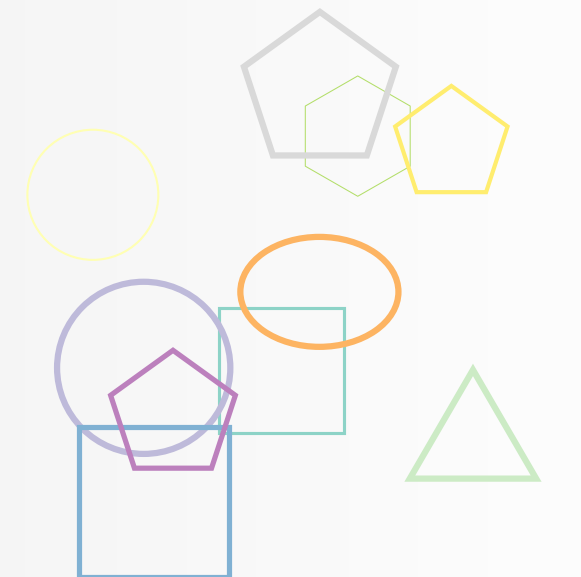[{"shape": "square", "thickness": 1.5, "radius": 0.54, "center": [0.485, 0.358]}, {"shape": "circle", "thickness": 1, "radius": 0.56, "center": [0.16, 0.662]}, {"shape": "circle", "thickness": 3, "radius": 0.75, "center": [0.247, 0.362]}, {"shape": "square", "thickness": 2.5, "radius": 0.65, "center": [0.265, 0.13]}, {"shape": "oval", "thickness": 3, "radius": 0.68, "center": [0.55, 0.494]}, {"shape": "hexagon", "thickness": 0.5, "radius": 0.52, "center": [0.615, 0.763]}, {"shape": "pentagon", "thickness": 3, "radius": 0.69, "center": [0.55, 0.841]}, {"shape": "pentagon", "thickness": 2.5, "radius": 0.56, "center": [0.298, 0.28]}, {"shape": "triangle", "thickness": 3, "radius": 0.63, "center": [0.814, 0.233]}, {"shape": "pentagon", "thickness": 2, "radius": 0.51, "center": [0.777, 0.749]}]